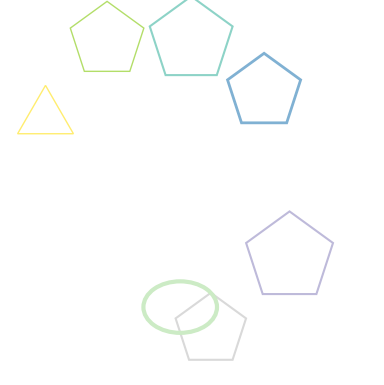[{"shape": "pentagon", "thickness": 1.5, "radius": 0.57, "center": [0.497, 0.896]}, {"shape": "pentagon", "thickness": 1.5, "radius": 0.59, "center": [0.752, 0.332]}, {"shape": "pentagon", "thickness": 2, "radius": 0.5, "center": [0.686, 0.762]}, {"shape": "pentagon", "thickness": 1, "radius": 0.5, "center": [0.278, 0.896]}, {"shape": "pentagon", "thickness": 1.5, "radius": 0.48, "center": [0.548, 0.143]}, {"shape": "oval", "thickness": 3, "radius": 0.48, "center": [0.468, 0.202]}, {"shape": "triangle", "thickness": 1, "radius": 0.42, "center": [0.118, 0.694]}]